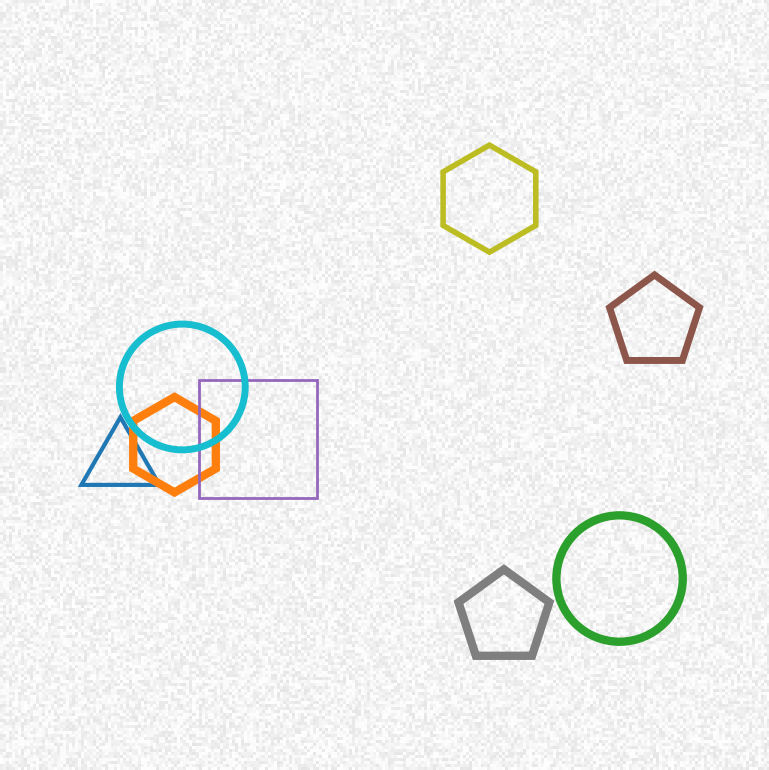[{"shape": "triangle", "thickness": 1.5, "radius": 0.29, "center": [0.156, 0.4]}, {"shape": "hexagon", "thickness": 3, "radius": 0.31, "center": [0.227, 0.422]}, {"shape": "circle", "thickness": 3, "radius": 0.41, "center": [0.805, 0.249]}, {"shape": "square", "thickness": 1, "radius": 0.38, "center": [0.335, 0.43]}, {"shape": "pentagon", "thickness": 2.5, "radius": 0.31, "center": [0.85, 0.582]}, {"shape": "pentagon", "thickness": 3, "radius": 0.31, "center": [0.654, 0.199]}, {"shape": "hexagon", "thickness": 2, "radius": 0.35, "center": [0.636, 0.742]}, {"shape": "circle", "thickness": 2.5, "radius": 0.41, "center": [0.237, 0.497]}]